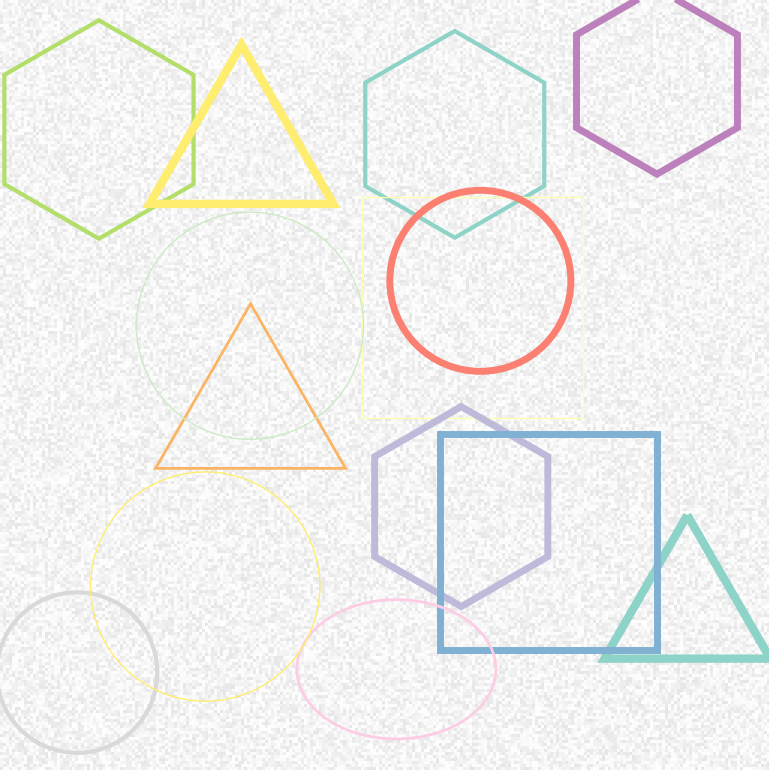[{"shape": "triangle", "thickness": 3, "radius": 0.62, "center": [0.893, 0.207]}, {"shape": "hexagon", "thickness": 1.5, "radius": 0.67, "center": [0.591, 0.826]}, {"shape": "square", "thickness": 0.5, "radius": 0.72, "center": [0.614, 0.6]}, {"shape": "hexagon", "thickness": 2.5, "radius": 0.65, "center": [0.599, 0.342]}, {"shape": "circle", "thickness": 2.5, "radius": 0.59, "center": [0.624, 0.635]}, {"shape": "square", "thickness": 2.5, "radius": 0.7, "center": [0.712, 0.296]}, {"shape": "triangle", "thickness": 1, "radius": 0.71, "center": [0.325, 0.463]}, {"shape": "hexagon", "thickness": 1.5, "radius": 0.71, "center": [0.129, 0.832]}, {"shape": "oval", "thickness": 1, "radius": 0.65, "center": [0.515, 0.131]}, {"shape": "circle", "thickness": 1.5, "radius": 0.52, "center": [0.1, 0.126]}, {"shape": "hexagon", "thickness": 2.5, "radius": 0.6, "center": [0.853, 0.895]}, {"shape": "circle", "thickness": 0.5, "radius": 0.74, "center": [0.325, 0.577]}, {"shape": "circle", "thickness": 0.5, "radius": 0.74, "center": [0.266, 0.238]}, {"shape": "triangle", "thickness": 3, "radius": 0.69, "center": [0.314, 0.804]}]